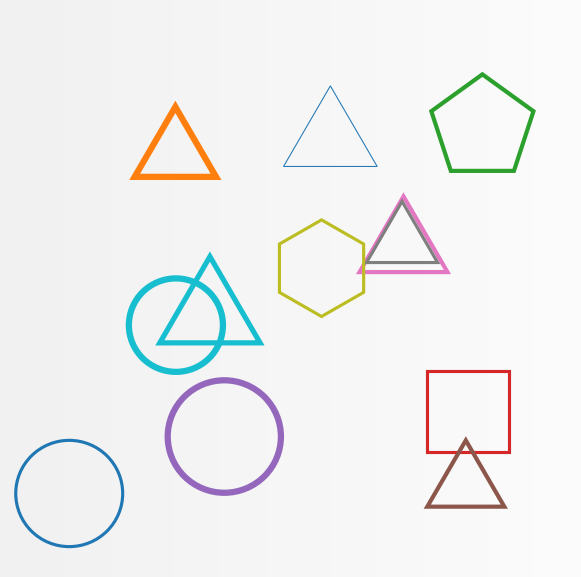[{"shape": "circle", "thickness": 1.5, "radius": 0.46, "center": [0.119, 0.145]}, {"shape": "triangle", "thickness": 0.5, "radius": 0.46, "center": [0.568, 0.757]}, {"shape": "triangle", "thickness": 3, "radius": 0.4, "center": [0.302, 0.733]}, {"shape": "pentagon", "thickness": 2, "radius": 0.46, "center": [0.83, 0.778]}, {"shape": "square", "thickness": 1.5, "radius": 0.35, "center": [0.805, 0.287]}, {"shape": "circle", "thickness": 3, "radius": 0.49, "center": [0.386, 0.243]}, {"shape": "triangle", "thickness": 2, "radius": 0.38, "center": [0.801, 0.16]}, {"shape": "triangle", "thickness": 2, "radius": 0.44, "center": [0.694, 0.572]}, {"shape": "triangle", "thickness": 1.5, "radius": 0.35, "center": [0.692, 0.58]}, {"shape": "hexagon", "thickness": 1.5, "radius": 0.42, "center": [0.553, 0.535]}, {"shape": "triangle", "thickness": 2.5, "radius": 0.5, "center": [0.361, 0.455]}, {"shape": "circle", "thickness": 3, "radius": 0.4, "center": [0.303, 0.436]}]